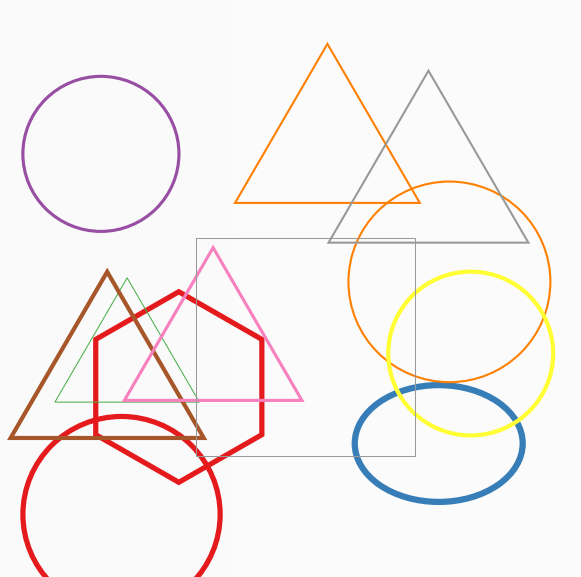[{"shape": "circle", "thickness": 2.5, "radius": 0.85, "center": [0.209, 0.108]}, {"shape": "hexagon", "thickness": 2.5, "radius": 0.83, "center": [0.308, 0.329]}, {"shape": "oval", "thickness": 3, "radius": 0.72, "center": [0.755, 0.231]}, {"shape": "triangle", "thickness": 0.5, "radius": 0.72, "center": [0.219, 0.375]}, {"shape": "circle", "thickness": 1.5, "radius": 0.67, "center": [0.174, 0.733]}, {"shape": "circle", "thickness": 1, "radius": 0.87, "center": [0.773, 0.511]}, {"shape": "triangle", "thickness": 1, "radius": 0.92, "center": [0.563, 0.74]}, {"shape": "circle", "thickness": 2, "radius": 0.71, "center": [0.81, 0.387]}, {"shape": "triangle", "thickness": 2, "radius": 0.96, "center": [0.184, 0.337]}, {"shape": "triangle", "thickness": 1.5, "radius": 0.88, "center": [0.367, 0.394]}, {"shape": "triangle", "thickness": 1, "radius": 0.99, "center": [0.737, 0.678]}, {"shape": "square", "thickness": 0.5, "radius": 0.94, "center": [0.525, 0.398]}]